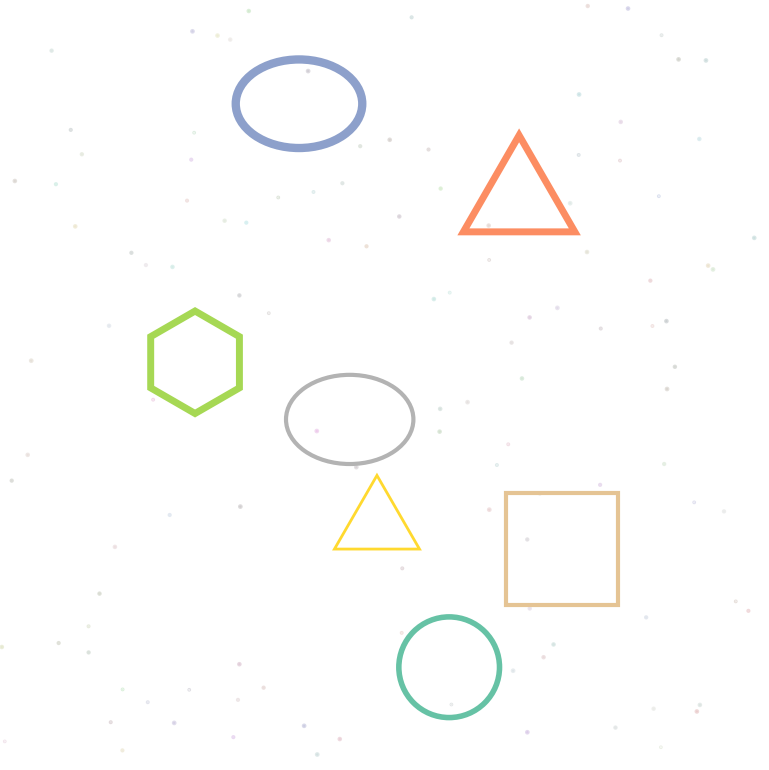[{"shape": "circle", "thickness": 2, "radius": 0.33, "center": [0.583, 0.133]}, {"shape": "triangle", "thickness": 2.5, "radius": 0.42, "center": [0.674, 0.741]}, {"shape": "oval", "thickness": 3, "radius": 0.41, "center": [0.388, 0.865]}, {"shape": "hexagon", "thickness": 2.5, "radius": 0.33, "center": [0.253, 0.53]}, {"shape": "triangle", "thickness": 1, "radius": 0.32, "center": [0.49, 0.319]}, {"shape": "square", "thickness": 1.5, "radius": 0.36, "center": [0.73, 0.287]}, {"shape": "oval", "thickness": 1.5, "radius": 0.41, "center": [0.454, 0.455]}]